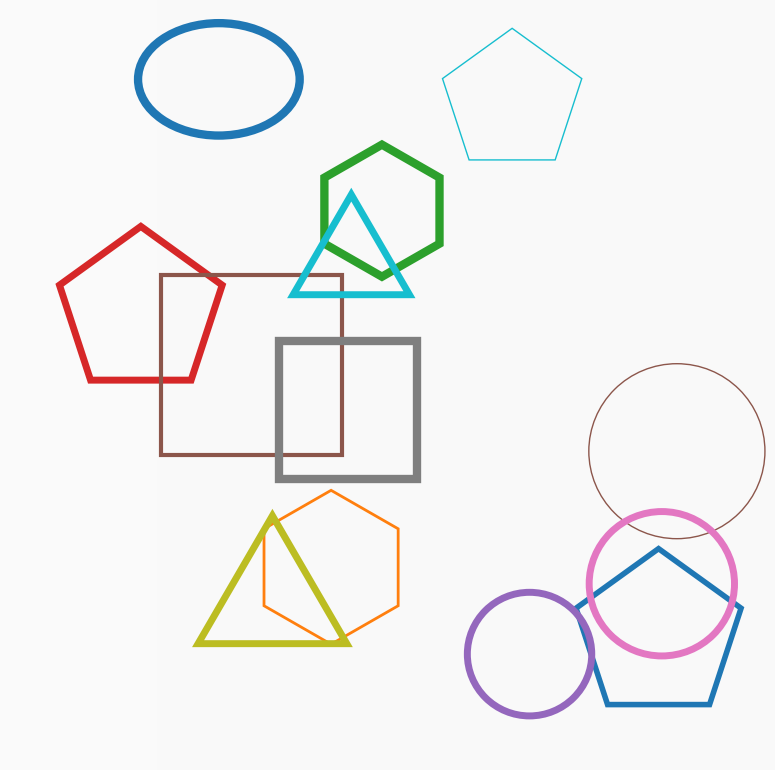[{"shape": "pentagon", "thickness": 2, "radius": 0.56, "center": [0.85, 0.176]}, {"shape": "oval", "thickness": 3, "radius": 0.52, "center": [0.282, 0.897]}, {"shape": "hexagon", "thickness": 1, "radius": 0.5, "center": [0.427, 0.263]}, {"shape": "hexagon", "thickness": 3, "radius": 0.43, "center": [0.493, 0.726]}, {"shape": "pentagon", "thickness": 2.5, "radius": 0.55, "center": [0.182, 0.596]}, {"shape": "circle", "thickness": 2.5, "radius": 0.4, "center": [0.683, 0.151]}, {"shape": "circle", "thickness": 0.5, "radius": 0.57, "center": [0.873, 0.414]}, {"shape": "square", "thickness": 1.5, "radius": 0.58, "center": [0.325, 0.526]}, {"shape": "circle", "thickness": 2.5, "radius": 0.47, "center": [0.854, 0.242]}, {"shape": "square", "thickness": 3, "radius": 0.45, "center": [0.449, 0.468]}, {"shape": "triangle", "thickness": 2.5, "radius": 0.55, "center": [0.352, 0.219]}, {"shape": "triangle", "thickness": 2.5, "radius": 0.43, "center": [0.453, 0.661]}, {"shape": "pentagon", "thickness": 0.5, "radius": 0.47, "center": [0.661, 0.869]}]